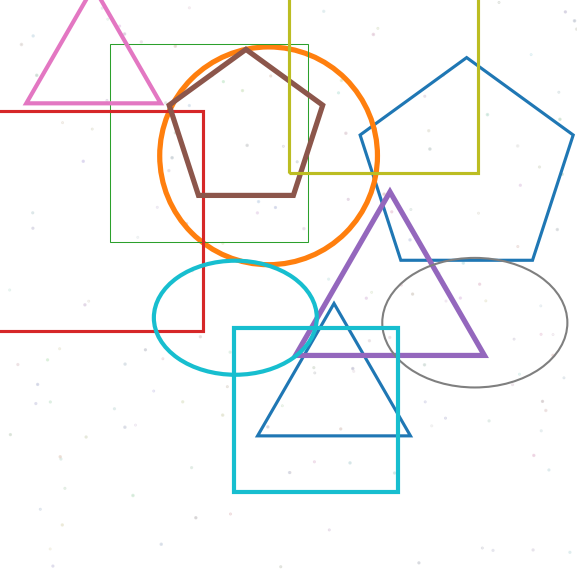[{"shape": "triangle", "thickness": 1.5, "radius": 0.76, "center": [0.578, 0.321]}, {"shape": "pentagon", "thickness": 1.5, "radius": 0.97, "center": [0.808, 0.705]}, {"shape": "circle", "thickness": 2.5, "radius": 0.94, "center": [0.465, 0.729]}, {"shape": "square", "thickness": 0.5, "radius": 0.86, "center": [0.362, 0.752]}, {"shape": "square", "thickness": 1.5, "radius": 0.95, "center": [0.161, 0.617]}, {"shape": "triangle", "thickness": 2.5, "radius": 0.94, "center": [0.675, 0.478]}, {"shape": "pentagon", "thickness": 2.5, "radius": 0.7, "center": [0.426, 0.774]}, {"shape": "triangle", "thickness": 2, "radius": 0.67, "center": [0.162, 0.887]}, {"shape": "oval", "thickness": 1, "radius": 0.8, "center": [0.822, 0.44]}, {"shape": "square", "thickness": 1.5, "radius": 0.82, "center": [0.664, 0.864]}, {"shape": "oval", "thickness": 2, "radius": 0.71, "center": [0.407, 0.449]}, {"shape": "square", "thickness": 2, "radius": 0.71, "center": [0.548, 0.289]}]